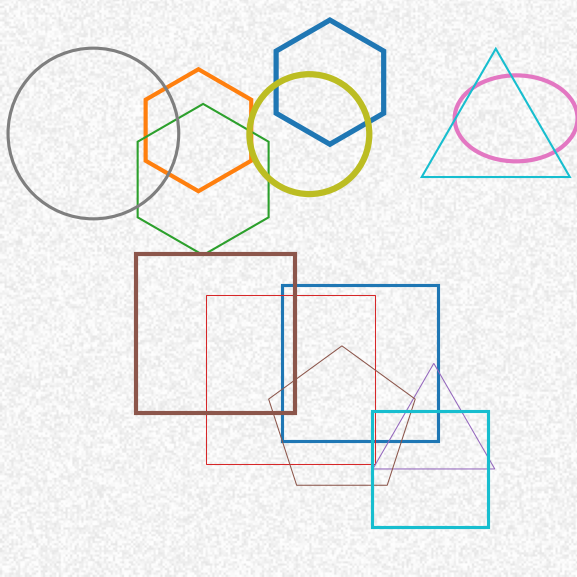[{"shape": "square", "thickness": 1.5, "radius": 0.67, "center": [0.624, 0.371]}, {"shape": "hexagon", "thickness": 2.5, "radius": 0.54, "center": [0.571, 0.857]}, {"shape": "hexagon", "thickness": 2, "radius": 0.53, "center": [0.344, 0.774]}, {"shape": "hexagon", "thickness": 1, "radius": 0.65, "center": [0.352, 0.688]}, {"shape": "square", "thickness": 0.5, "radius": 0.73, "center": [0.503, 0.342]}, {"shape": "triangle", "thickness": 0.5, "radius": 0.61, "center": [0.751, 0.248]}, {"shape": "square", "thickness": 2, "radius": 0.69, "center": [0.373, 0.421]}, {"shape": "pentagon", "thickness": 0.5, "radius": 0.67, "center": [0.592, 0.267]}, {"shape": "oval", "thickness": 2, "radius": 0.53, "center": [0.894, 0.794]}, {"shape": "circle", "thickness": 1.5, "radius": 0.74, "center": [0.162, 0.768]}, {"shape": "circle", "thickness": 3, "radius": 0.52, "center": [0.536, 0.767]}, {"shape": "triangle", "thickness": 1, "radius": 0.74, "center": [0.858, 0.767]}, {"shape": "square", "thickness": 1.5, "radius": 0.5, "center": [0.745, 0.187]}]